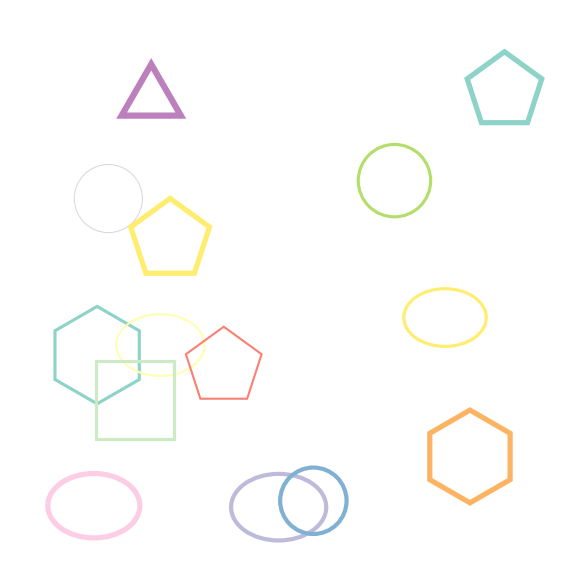[{"shape": "hexagon", "thickness": 1.5, "radius": 0.42, "center": [0.168, 0.384]}, {"shape": "pentagon", "thickness": 2.5, "radius": 0.34, "center": [0.874, 0.842]}, {"shape": "oval", "thickness": 1, "radius": 0.38, "center": [0.278, 0.402]}, {"shape": "oval", "thickness": 2, "radius": 0.41, "center": [0.483, 0.121]}, {"shape": "pentagon", "thickness": 1, "radius": 0.34, "center": [0.387, 0.364]}, {"shape": "circle", "thickness": 2, "radius": 0.29, "center": [0.543, 0.132]}, {"shape": "hexagon", "thickness": 2.5, "radius": 0.4, "center": [0.814, 0.209]}, {"shape": "circle", "thickness": 1.5, "radius": 0.31, "center": [0.683, 0.686]}, {"shape": "oval", "thickness": 2.5, "radius": 0.4, "center": [0.162, 0.123]}, {"shape": "circle", "thickness": 0.5, "radius": 0.29, "center": [0.188, 0.655]}, {"shape": "triangle", "thickness": 3, "radius": 0.3, "center": [0.262, 0.829]}, {"shape": "square", "thickness": 1.5, "radius": 0.34, "center": [0.234, 0.307]}, {"shape": "oval", "thickness": 1.5, "radius": 0.36, "center": [0.771, 0.449]}, {"shape": "pentagon", "thickness": 2.5, "radius": 0.36, "center": [0.295, 0.584]}]